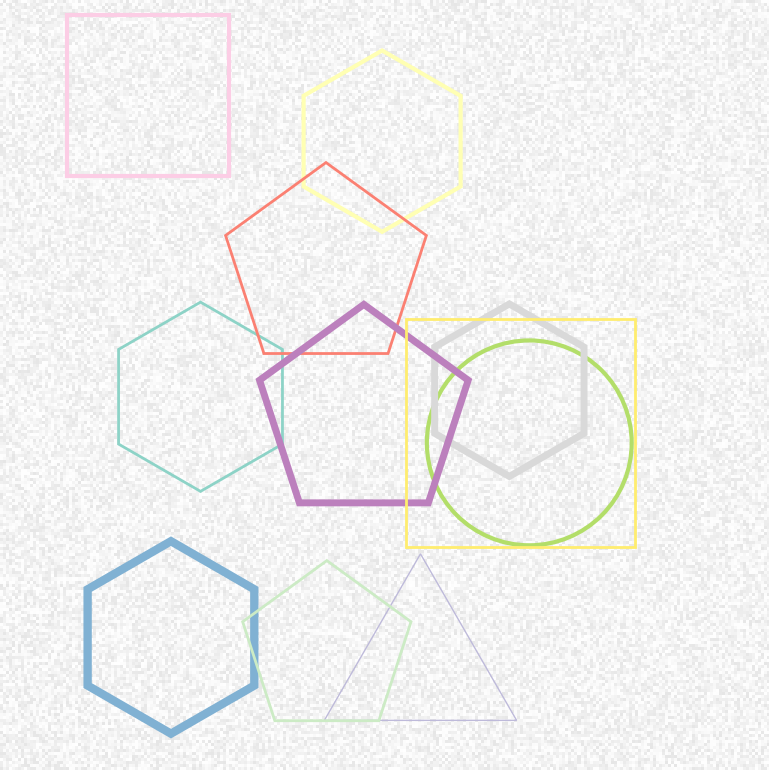[{"shape": "hexagon", "thickness": 1, "radius": 0.61, "center": [0.26, 0.485]}, {"shape": "hexagon", "thickness": 1.5, "radius": 0.59, "center": [0.496, 0.817]}, {"shape": "triangle", "thickness": 0.5, "radius": 0.72, "center": [0.546, 0.137]}, {"shape": "pentagon", "thickness": 1, "radius": 0.69, "center": [0.423, 0.652]}, {"shape": "hexagon", "thickness": 3, "radius": 0.62, "center": [0.222, 0.172]}, {"shape": "circle", "thickness": 1.5, "radius": 0.67, "center": [0.687, 0.425]}, {"shape": "square", "thickness": 1.5, "radius": 0.53, "center": [0.192, 0.876]}, {"shape": "hexagon", "thickness": 2.5, "radius": 0.56, "center": [0.661, 0.493]}, {"shape": "pentagon", "thickness": 2.5, "radius": 0.71, "center": [0.473, 0.462]}, {"shape": "pentagon", "thickness": 1, "radius": 0.57, "center": [0.424, 0.157]}, {"shape": "square", "thickness": 1, "radius": 0.74, "center": [0.677, 0.438]}]